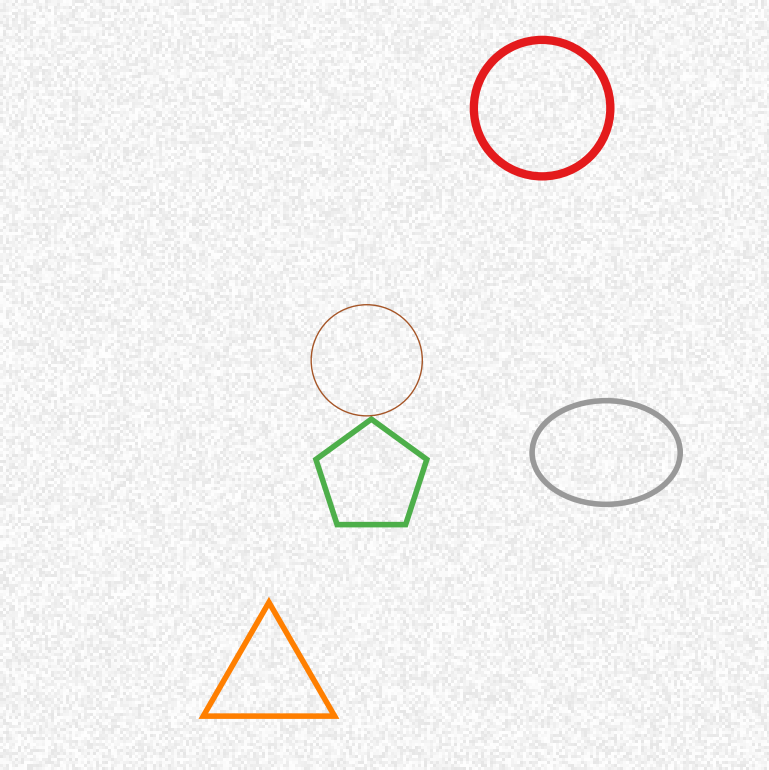[{"shape": "circle", "thickness": 3, "radius": 0.44, "center": [0.704, 0.86]}, {"shape": "pentagon", "thickness": 2, "radius": 0.38, "center": [0.482, 0.38]}, {"shape": "triangle", "thickness": 2, "radius": 0.49, "center": [0.349, 0.119]}, {"shape": "circle", "thickness": 0.5, "radius": 0.36, "center": [0.476, 0.532]}, {"shape": "oval", "thickness": 2, "radius": 0.48, "center": [0.787, 0.412]}]